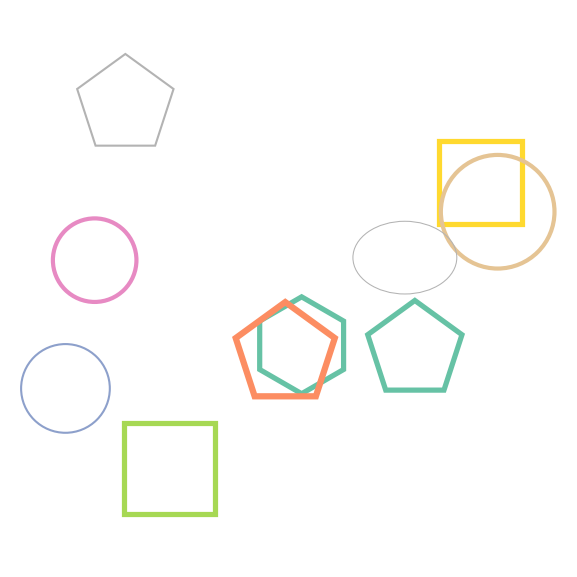[{"shape": "pentagon", "thickness": 2.5, "radius": 0.43, "center": [0.718, 0.393]}, {"shape": "hexagon", "thickness": 2.5, "radius": 0.42, "center": [0.522, 0.401]}, {"shape": "pentagon", "thickness": 3, "radius": 0.45, "center": [0.494, 0.386]}, {"shape": "circle", "thickness": 1, "radius": 0.38, "center": [0.113, 0.327]}, {"shape": "circle", "thickness": 2, "radius": 0.36, "center": [0.164, 0.549]}, {"shape": "square", "thickness": 2.5, "radius": 0.39, "center": [0.293, 0.188]}, {"shape": "square", "thickness": 2.5, "radius": 0.36, "center": [0.832, 0.683]}, {"shape": "circle", "thickness": 2, "radius": 0.49, "center": [0.862, 0.632]}, {"shape": "pentagon", "thickness": 1, "radius": 0.44, "center": [0.217, 0.818]}, {"shape": "oval", "thickness": 0.5, "radius": 0.45, "center": [0.701, 0.553]}]